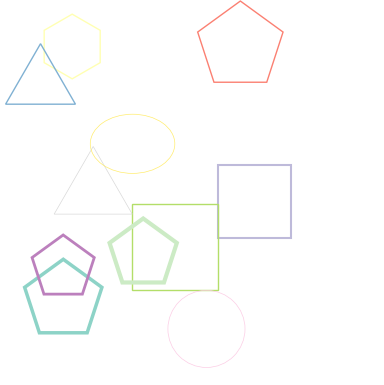[{"shape": "pentagon", "thickness": 2.5, "radius": 0.53, "center": [0.164, 0.221]}, {"shape": "hexagon", "thickness": 1, "radius": 0.42, "center": [0.187, 0.879]}, {"shape": "square", "thickness": 1.5, "radius": 0.47, "center": [0.661, 0.476]}, {"shape": "pentagon", "thickness": 1, "radius": 0.58, "center": [0.624, 0.881]}, {"shape": "triangle", "thickness": 1, "radius": 0.52, "center": [0.105, 0.782]}, {"shape": "square", "thickness": 1, "radius": 0.56, "center": [0.455, 0.359]}, {"shape": "circle", "thickness": 0.5, "radius": 0.5, "center": [0.536, 0.146]}, {"shape": "triangle", "thickness": 0.5, "radius": 0.59, "center": [0.242, 0.502]}, {"shape": "pentagon", "thickness": 2, "radius": 0.42, "center": [0.164, 0.305]}, {"shape": "pentagon", "thickness": 3, "radius": 0.46, "center": [0.372, 0.341]}, {"shape": "oval", "thickness": 0.5, "radius": 0.55, "center": [0.344, 0.626]}]